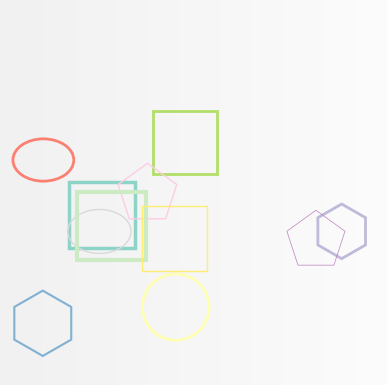[{"shape": "square", "thickness": 2.5, "radius": 0.43, "center": [0.263, 0.441]}, {"shape": "circle", "thickness": 2, "radius": 0.43, "center": [0.454, 0.202]}, {"shape": "hexagon", "thickness": 2, "radius": 0.35, "center": [0.882, 0.399]}, {"shape": "oval", "thickness": 2, "radius": 0.39, "center": [0.112, 0.584]}, {"shape": "hexagon", "thickness": 1.5, "radius": 0.42, "center": [0.11, 0.16]}, {"shape": "square", "thickness": 2, "radius": 0.41, "center": [0.476, 0.63]}, {"shape": "pentagon", "thickness": 1, "radius": 0.4, "center": [0.38, 0.496]}, {"shape": "oval", "thickness": 1, "radius": 0.41, "center": [0.257, 0.399]}, {"shape": "pentagon", "thickness": 0.5, "radius": 0.39, "center": [0.815, 0.375]}, {"shape": "square", "thickness": 3, "radius": 0.44, "center": [0.287, 0.412]}, {"shape": "square", "thickness": 1, "radius": 0.42, "center": [0.45, 0.38]}]